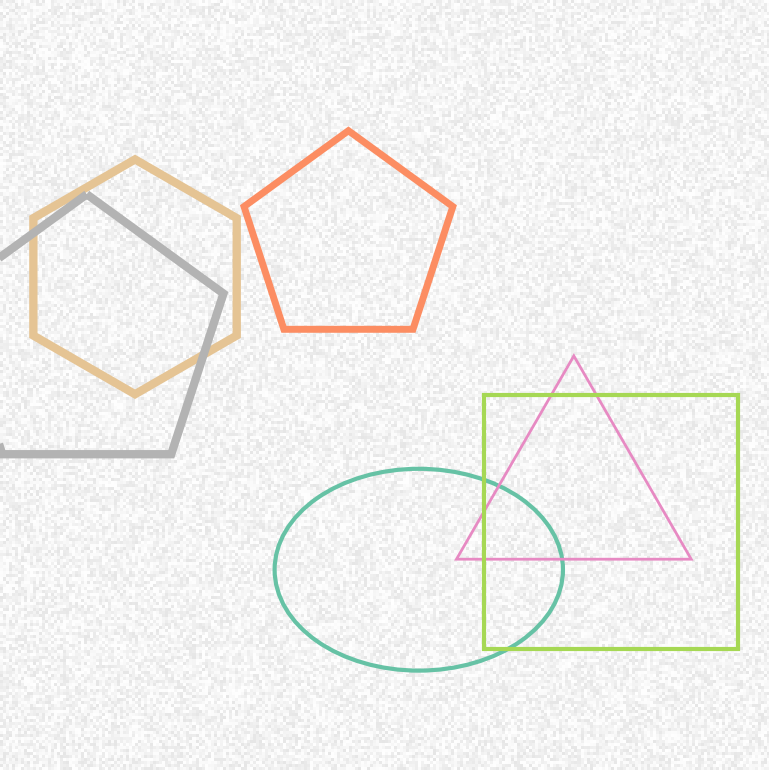[{"shape": "oval", "thickness": 1.5, "radius": 0.94, "center": [0.544, 0.26]}, {"shape": "pentagon", "thickness": 2.5, "radius": 0.71, "center": [0.453, 0.688]}, {"shape": "triangle", "thickness": 1, "radius": 0.88, "center": [0.745, 0.362]}, {"shape": "square", "thickness": 1.5, "radius": 0.82, "center": [0.793, 0.322]}, {"shape": "hexagon", "thickness": 3, "radius": 0.76, "center": [0.175, 0.64]}, {"shape": "pentagon", "thickness": 3, "radius": 0.93, "center": [0.113, 0.561]}]